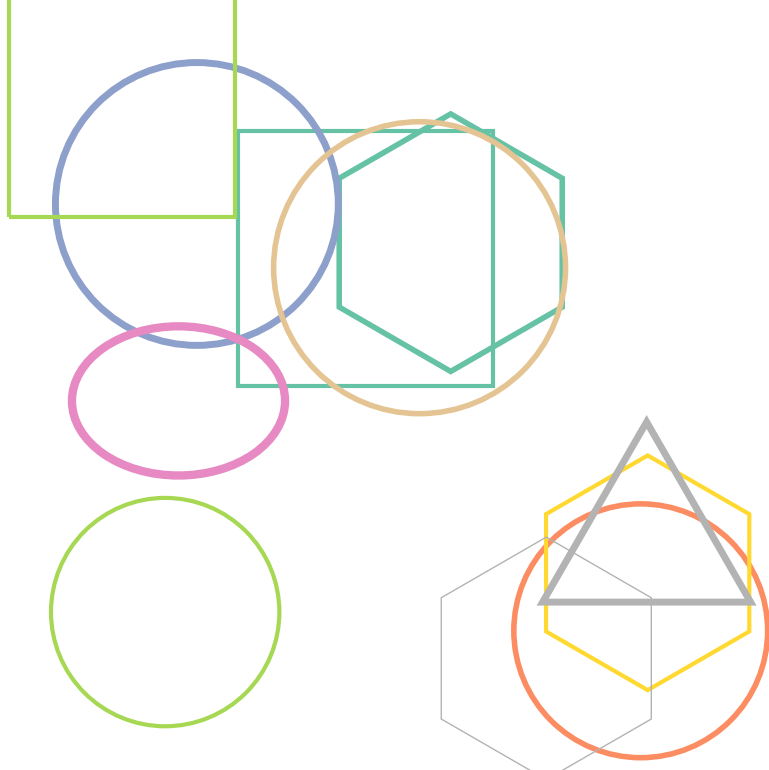[{"shape": "hexagon", "thickness": 2, "radius": 0.84, "center": [0.585, 0.685]}, {"shape": "square", "thickness": 1.5, "radius": 0.83, "center": [0.474, 0.664]}, {"shape": "circle", "thickness": 2, "radius": 0.82, "center": [0.832, 0.181]}, {"shape": "circle", "thickness": 2.5, "radius": 0.92, "center": [0.256, 0.735]}, {"shape": "oval", "thickness": 3, "radius": 0.69, "center": [0.232, 0.479]}, {"shape": "square", "thickness": 1.5, "radius": 0.73, "center": [0.158, 0.865]}, {"shape": "circle", "thickness": 1.5, "radius": 0.74, "center": [0.215, 0.205]}, {"shape": "hexagon", "thickness": 1.5, "radius": 0.76, "center": [0.841, 0.256]}, {"shape": "circle", "thickness": 2, "radius": 0.95, "center": [0.545, 0.652]}, {"shape": "hexagon", "thickness": 0.5, "radius": 0.79, "center": [0.709, 0.145]}, {"shape": "triangle", "thickness": 2.5, "radius": 0.78, "center": [0.84, 0.296]}]